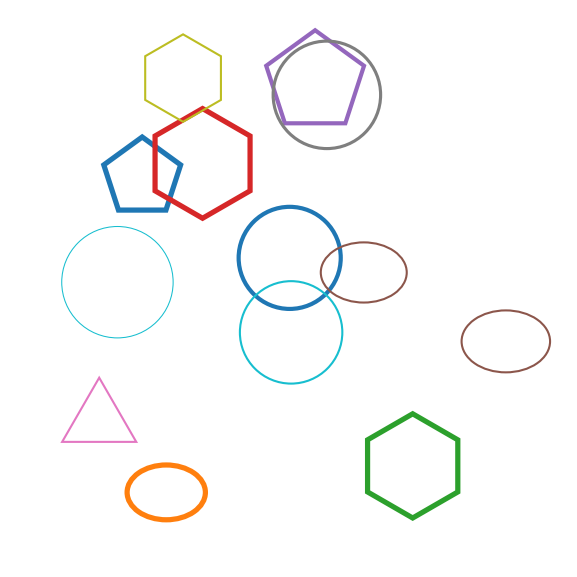[{"shape": "circle", "thickness": 2, "radius": 0.44, "center": [0.502, 0.553]}, {"shape": "pentagon", "thickness": 2.5, "radius": 0.35, "center": [0.246, 0.692]}, {"shape": "oval", "thickness": 2.5, "radius": 0.34, "center": [0.288, 0.147]}, {"shape": "hexagon", "thickness": 2.5, "radius": 0.45, "center": [0.715, 0.192]}, {"shape": "hexagon", "thickness": 2.5, "radius": 0.47, "center": [0.351, 0.716]}, {"shape": "pentagon", "thickness": 2, "radius": 0.45, "center": [0.546, 0.858]}, {"shape": "oval", "thickness": 1, "radius": 0.38, "center": [0.876, 0.408]}, {"shape": "oval", "thickness": 1, "radius": 0.37, "center": [0.63, 0.527]}, {"shape": "triangle", "thickness": 1, "radius": 0.37, "center": [0.172, 0.271]}, {"shape": "circle", "thickness": 1.5, "radius": 0.47, "center": [0.566, 0.835]}, {"shape": "hexagon", "thickness": 1, "radius": 0.38, "center": [0.317, 0.864]}, {"shape": "circle", "thickness": 1, "radius": 0.44, "center": [0.504, 0.424]}, {"shape": "circle", "thickness": 0.5, "radius": 0.48, "center": [0.203, 0.51]}]